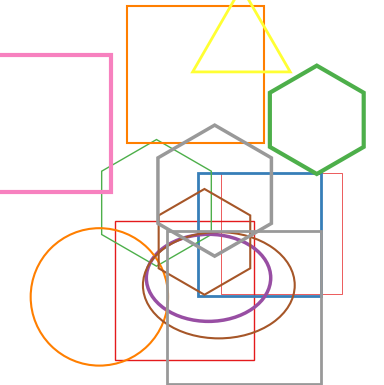[{"shape": "square", "thickness": 1, "radius": 0.9, "center": [0.48, 0.245]}, {"shape": "square", "thickness": 0.5, "radius": 0.79, "center": [0.731, 0.394]}, {"shape": "square", "thickness": 2, "radius": 0.8, "center": [0.675, 0.391]}, {"shape": "hexagon", "thickness": 1, "radius": 0.82, "center": [0.406, 0.473]}, {"shape": "hexagon", "thickness": 3, "radius": 0.7, "center": [0.823, 0.689]}, {"shape": "oval", "thickness": 2.5, "radius": 0.81, "center": [0.542, 0.278]}, {"shape": "square", "thickness": 1.5, "radius": 0.89, "center": [0.508, 0.806]}, {"shape": "circle", "thickness": 1.5, "radius": 0.89, "center": [0.258, 0.229]}, {"shape": "triangle", "thickness": 2, "radius": 0.73, "center": [0.627, 0.886]}, {"shape": "hexagon", "thickness": 1.5, "radius": 0.69, "center": [0.531, 0.372]}, {"shape": "oval", "thickness": 1.5, "radius": 0.99, "center": [0.568, 0.259]}, {"shape": "square", "thickness": 3, "radius": 0.89, "center": [0.112, 0.679]}, {"shape": "square", "thickness": 2, "radius": 1.0, "center": [0.634, 0.202]}, {"shape": "hexagon", "thickness": 2.5, "radius": 0.85, "center": [0.558, 0.505]}]